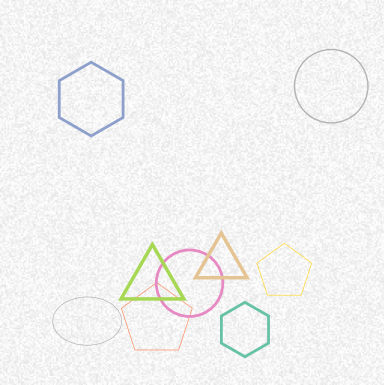[{"shape": "hexagon", "thickness": 2, "radius": 0.35, "center": [0.636, 0.144]}, {"shape": "pentagon", "thickness": 0.5, "radius": 0.48, "center": [0.407, 0.169]}, {"shape": "hexagon", "thickness": 2, "radius": 0.48, "center": [0.237, 0.743]}, {"shape": "circle", "thickness": 2, "radius": 0.43, "center": [0.492, 0.264]}, {"shape": "triangle", "thickness": 2.5, "radius": 0.47, "center": [0.396, 0.271]}, {"shape": "pentagon", "thickness": 0.5, "radius": 0.37, "center": [0.738, 0.294]}, {"shape": "triangle", "thickness": 2.5, "radius": 0.39, "center": [0.575, 0.317]}, {"shape": "circle", "thickness": 1, "radius": 0.48, "center": [0.86, 0.776]}, {"shape": "oval", "thickness": 0.5, "radius": 0.45, "center": [0.227, 0.166]}]